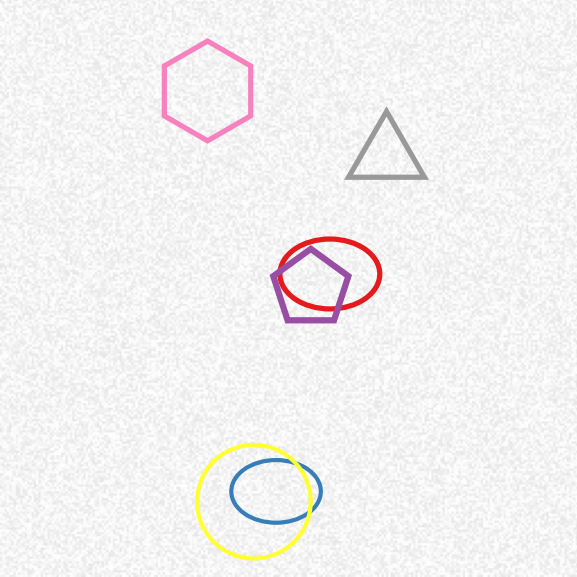[{"shape": "oval", "thickness": 2.5, "radius": 0.43, "center": [0.571, 0.525]}, {"shape": "oval", "thickness": 2, "radius": 0.39, "center": [0.478, 0.148]}, {"shape": "pentagon", "thickness": 3, "radius": 0.34, "center": [0.538, 0.5]}, {"shape": "circle", "thickness": 2, "radius": 0.49, "center": [0.44, 0.13]}, {"shape": "hexagon", "thickness": 2.5, "radius": 0.43, "center": [0.359, 0.842]}, {"shape": "triangle", "thickness": 2.5, "radius": 0.38, "center": [0.669, 0.73]}]